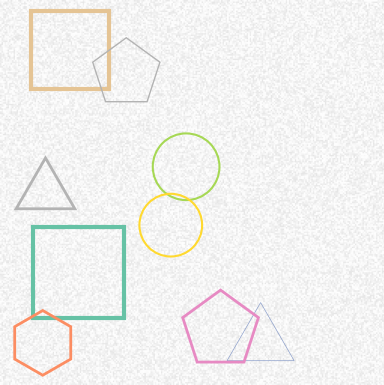[{"shape": "square", "thickness": 3, "radius": 0.59, "center": [0.204, 0.293]}, {"shape": "hexagon", "thickness": 2, "radius": 0.42, "center": [0.111, 0.109]}, {"shape": "triangle", "thickness": 0.5, "radius": 0.5, "center": [0.677, 0.113]}, {"shape": "pentagon", "thickness": 2, "radius": 0.52, "center": [0.573, 0.143]}, {"shape": "circle", "thickness": 1.5, "radius": 0.43, "center": [0.483, 0.567]}, {"shape": "circle", "thickness": 1.5, "radius": 0.41, "center": [0.444, 0.415]}, {"shape": "square", "thickness": 3, "radius": 0.51, "center": [0.182, 0.87]}, {"shape": "triangle", "thickness": 2, "radius": 0.44, "center": [0.118, 0.502]}, {"shape": "pentagon", "thickness": 1, "radius": 0.46, "center": [0.328, 0.81]}]